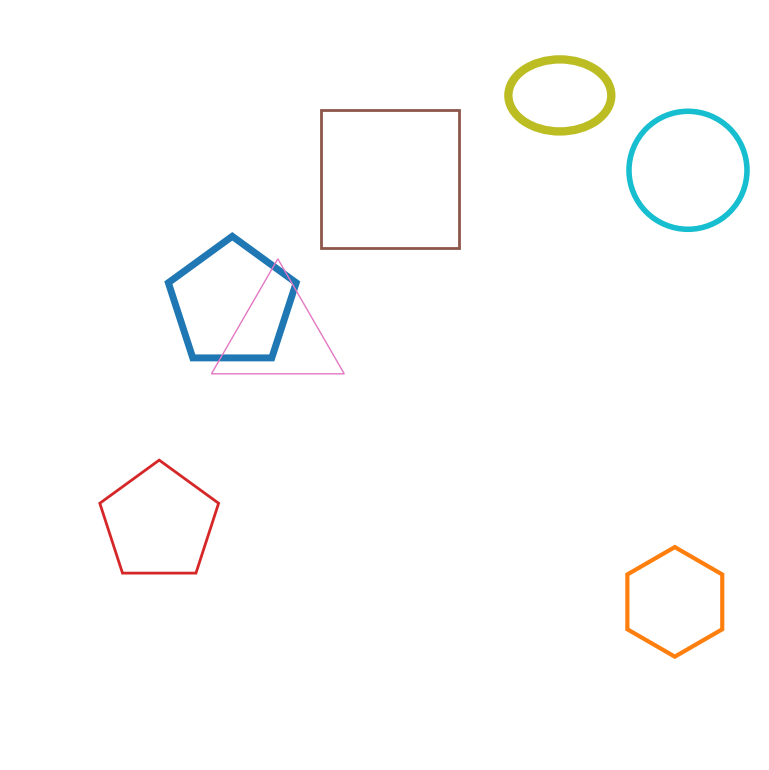[{"shape": "pentagon", "thickness": 2.5, "radius": 0.44, "center": [0.302, 0.606]}, {"shape": "hexagon", "thickness": 1.5, "radius": 0.36, "center": [0.876, 0.218]}, {"shape": "pentagon", "thickness": 1, "radius": 0.41, "center": [0.207, 0.321]}, {"shape": "square", "thickness": 1, "radius": 0.45, "center": [0.507, 0.767]}, {"shape": "triangle", "thickness": 0.5, "radius": 0.5, "center": [0.361, 0.564]}, {"shape": "oval", "thickness": 3, "radius": 0.33, "center": [0.727, 0.876]}, {"shape": "circle", "thickness": 2, "radius": 0.38, "center": [0.893, 0.779]}]